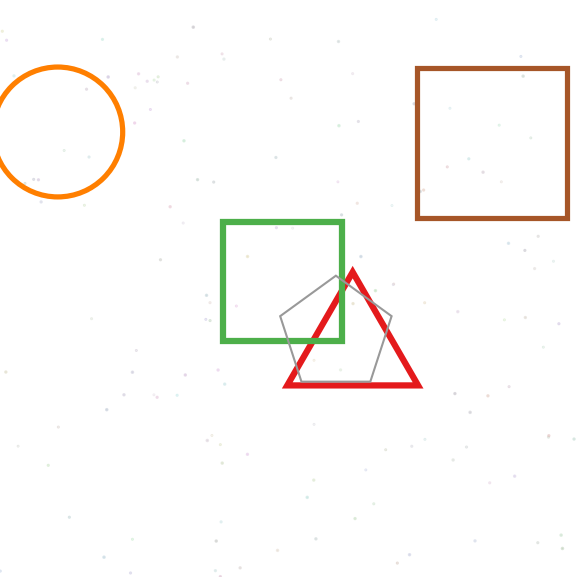[{"shape": "triangle", "thickness": 3, "radius": 0.65, "center": [0.611, 0.397]}, {"shape": "square", "thickness": 3, "radius": 0.51, "center": [0.489, 0.512]}, {"shape": "circle", "thickness": 2.5, "radius": 0.56, "center": [0.1, 0.771]}, {"shape": "square", "thickness": 2.5, "radius": 0.65, "center": [0.852, 0.751]}, {"shape": "pentagon", "thickness": 1, "radius": 0.51, "center": [0.582, 0.42]}]